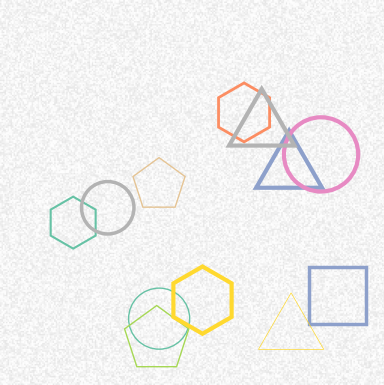[{"shape": "circle", "thickness": 1, "radius": 0.4, "center": [0.413, 0.172]}, {"shape": "hexagon", "thickness": 1.5, "radius": 0.34, "center": [0.19, 0.422]}, {"shape": "hexagon", "thickness": 2, "radius": 0.38, "center": [0.634, 0.708]}, {"shape": "triangle", "thickness": 3, "radius": 0.49, "center": [0.751, 0.562]}, {"shape": "square", "thickness": 2.5, "radius": 0.37, "center": [0.876, 0.233]}, {"shape": "circle", "thickness": 3, "radius": 0.48, "center": [0.834, 0.599]}, {"shape": "pentagon", "thickness": 1, "radius": 0.44, "center": [0.407, 0.119]}, {"shape": "hexagon", "thickness": 3, "radius": 0.44, "center": [0.526, 0.22]}, {"shape": "triangle", "thickness": 0.5, "radius": 0.49, "center": [0.756, 0.142]}, {"shape": "pentagon", "thickness": 1, "radius": 0.36, "center": [0.413, 0.519]}, {"shape": "triangle", "thickness": 3, "radius": 0.49, "center": [0.68, 0.671]}, {"shape": "circle", "thickness": 2.5, "radius": 0.34, "center": [0.28, 0.46]}]